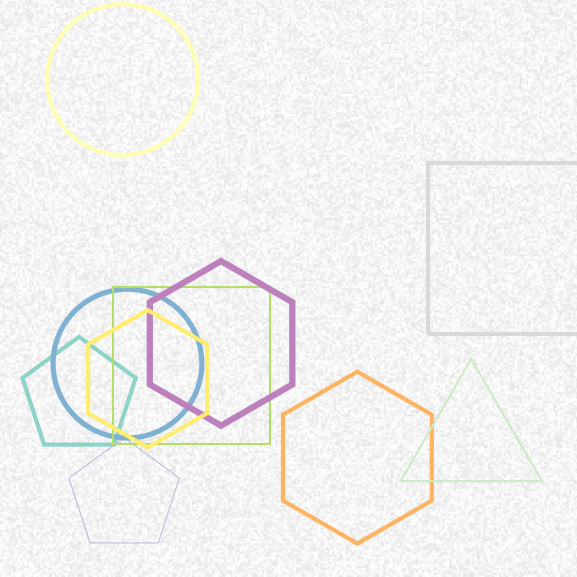[{"shape": "pentagon", "thickness": 2, "radius": 0.52, "center": [0.137, 0.313]}, {"shape": "circle", "thickness": 2, "radius": 0.65, "center": [0.212, 0.861]}, {"shape": "pentagon", "thickness": 0.5, "radius": 0.5, "center": [0.215, 0.14]}, {"shape": "circle", "thickness": 2.5, "radius": 0.64, "center": [0.221, 0.37]}, {"shape": "hexagon", "thickness": 2, "radius": 0.74, "center": [0.619, 0.207]}, {"shape": "square", "thickness": 1, "radius": 0.68, "center": [0.331, 0.366]}, {"shape": "square", "thickness": 2, "radius": 0.74, "center": [0.89, 0.569]}, {"shape": "hexagon", "thickness": 3, "radius": 0.71, "center": [0.383, 0.405]}, {"shape": "triangle", "thickness": 1, "radius": 0.71, "center": [0.816, 0.237]}, {"shape": "hexagon", "thickness": 2, "radius": 0.6, "center": [0.256, 0.343]}]